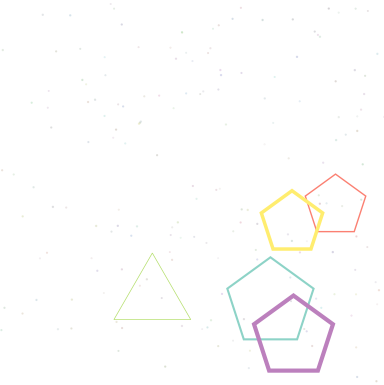[{"shape": "pentagon", "thickness": 1.5, "radius": 0.59, "center": [0.702, 0.214]}, {"shape": "pentagon", "thickness": 1, "radius": 0.41, "center": [0.872, 0.465]}, {"shape": "triangle", "thickness": 0.5, "radius": 0.58, "center": [0.396, 0.228]}, {"shape": "pentagon", "thickness": 3, "radius": 0.54, "center": [0.762, 0.125]}, {"shape": "pentagon", "thickness": 2.5, "radius": 0.42, "center": [0.758, 0.421]}]